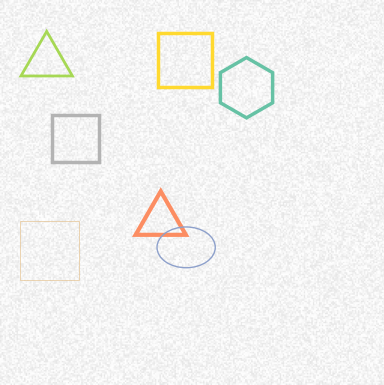[{"shape": "hexagon", "thickness": 2.5, "radius": 0.39, "center": [0.64, 0.772]}, {"shape": "triangle", "thickness": 3, "radius": 0.38, "center": [0.418, 0.428]}, {"shape": "oval", "thickness": 1, "radius": 0.38, "center": [0.483, 0.358]}, {"shape": "triangle", "thickness": 2, "radius": 0.39, "center": [0.121, 0.841]}, {"shape": "square", "thickness": 2.5, "radius": 0.35, "center": [0.481, 0.843]}, {"shape": "square", "thickness": 0.5, "radius": 0.38, "center": [0.128, 0.349]}, {"shape": "square", "thickness": 2.5, "radius": 0.3, "center": [0.195, 0.641]}]